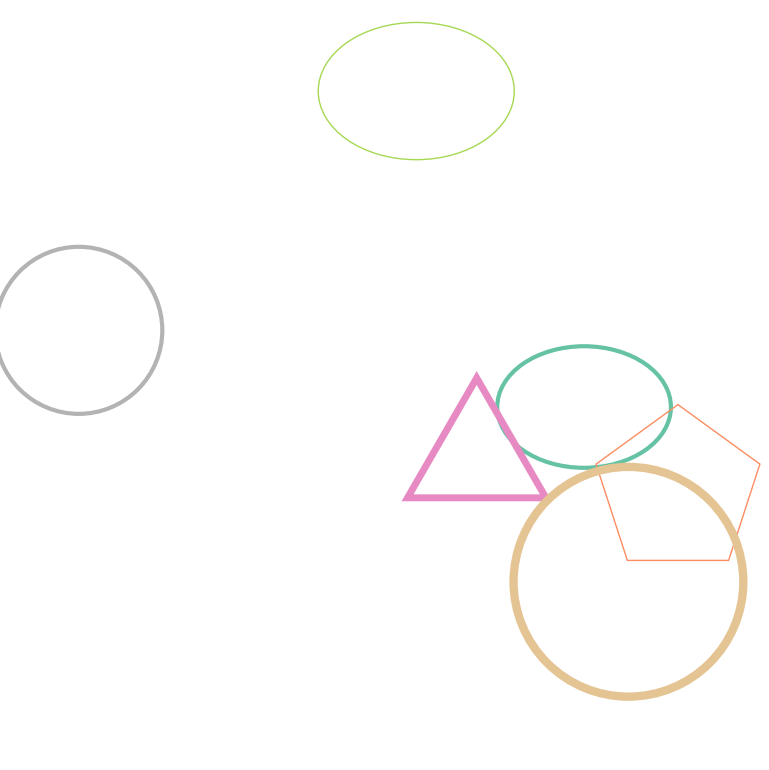[{"shape": "oval", "thickness": 1.5, "radius": 0.56, "center": [0.759, 0.471]}, {"shape": "pentagon", "thickness": 0.5, "radius": 0.56, "center": [0.88, 0.363]}, {"shape": "triangle", "thickness": 2.5, "radius": 0.52, "center": [0.619, 0.405]}, {"shape": "oval", "thickness": 0.5, "radius": 0.64, "center": [0.541, 0.882]}, {"shape": "circle", "thickness": 3, "radius": 0.75, "center": [0.816, 0.244]}, {"shape": "circle", "thickness": 1.5, "radius": 0.54, "center": [0.102, 0.571]}]